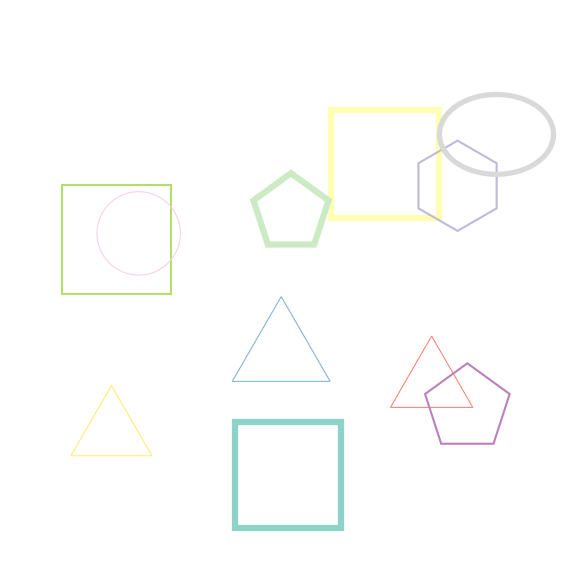[{"shape": "square", "thickness": 3, "radius": 0.46, "center": [0.499, 0.177]}, {"shape": "square", "thickness": 3, "radius": 0.47, "center": [0.666, 0.716]}, {"shape": "hexagon", "thickness": 1, "radius": 0.39, "center": [0.792, 0.677]}, {"shape": "triangle", "thickness": 0.5, "radius": 0.41, "center": [0.747, 0.335]}, {"shape": "triangle", "thickness": 0.5, "radius": 0.49, "center": [0.487, 0.388]}, {"shape": "square", "thickness": 1, "radius": 0.47, "center": [0.202, 0.584]}, {"shape": "circle", "thickness": 0.5, "radius": 0.36, "center": [0.24, 0.595]}, {"shape": "oval", "thickness": 2.5, "radius": 0.49, "center": [0.86, 0.766]}, {"shape": "pentagon", "thickness": 1, "radius": 0.39, "center": [0.809, 0.293]}, {"shape": "pentagon", "thickness": 3, "radius": 0.34, "center": [0.504, 0.631]}, {"shape": "triangle", "thickness": 0.5, "radius": 0.41, "center": [0.193, 0.25]}]